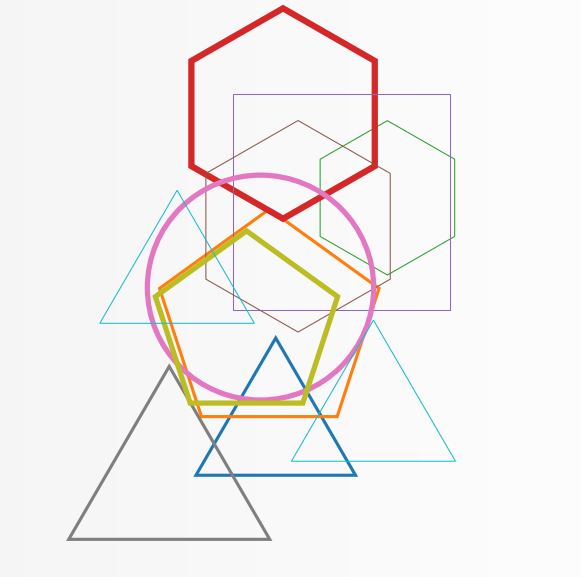[{"shape": "triangle", "thickness": 1.5, "radius": 0.79, "center": [0.474, 0.255]}, {"shape": "pentagon", "thickness": 1.5, "radius": 0.99, "center": [0.463, 0.438]}, {"shape": "hexagon", "thickness": 0.5, "radius": 0.67, "center": [0.667, 0.657]}, {"shape": "hexagon", "thickness": 3, "radius": 0.91, "center": [0.487, 0.803]}, {"shape": "square", "thickness": 0.5, "radius": 0.94, "center": [0.588, 0.649]}, {"shape": "hexagon", "thickness": 0.5, "radius": 0.92, "center": [0.513, 0.607]}, {"shape": "circle", "thickness": 2.5, "radius": 0.97, "center": [0.448, 0.501]}, {"shape": "triangle", "thickness": 1.5, "radius": 1.0, "center": [0.291, 0.165]}, {"shape": "pentagon", "thickness": 2.5, "radius": 0.82, "center": [0.424, 0.435]}, {"shape": "triangle", "thickness": 0.5, "radius": 0.81, "center": [0.642, 0.282]}, {"shape": "triangle", "thickness": 0.5, "radius": 0.77, "center": [0.305, 0.516]}]